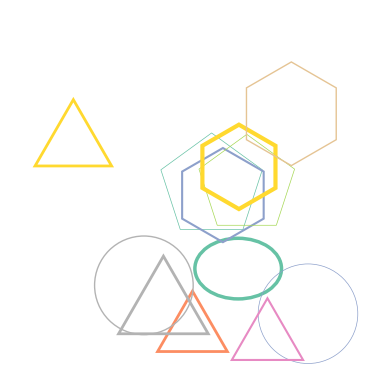[{"shape": "pentagon", "thickness": 0.5, "radius": 0.69, "center": [0.55, 0.516]}, {"shape": "oval", "thickness": 2.5, "radius": 0.56, "center": [0.619, 0.302]}, {"shape": "triangle", "thickness": 2, "radius": 0.52, "center": [0.5, 0.139]}, {"shape": "hexagon", "thickness": 1.5, "radius": 0.61, "center": [0.579, 0.493]}, {"shape": "circle", "thickness": 0.5, "radius": 0.65, "center": [0.8, 0.185]}, {"shape": "triangle", "thickness": 1.5, "radius": 0.53, "center": [0.695, 0.118]}, {"shape": "pentagon", "thickness": 0.5, "radius": 0.65, "center": [0.641, 0.52]}, {"shape": "triangle", "thickness": 2, "radius": 0.57, "center": [0.19, 0.626]}, {"shape": "hexagon", "thickness": 3, "radius": 0.55, "center": [0.621, 0.567]}, {"shape": "hexagon", "thickness": 1, "radius": 0.67, "center": [0.757, 0.704]}, {"shape": "circle", "thickness": 1, "radius": 0.64, "center": [0.374, 0.259]}, {"shape": "triangle", "thickness": 2, "radius": 0.67, "center": [0.424, 0.2]}]